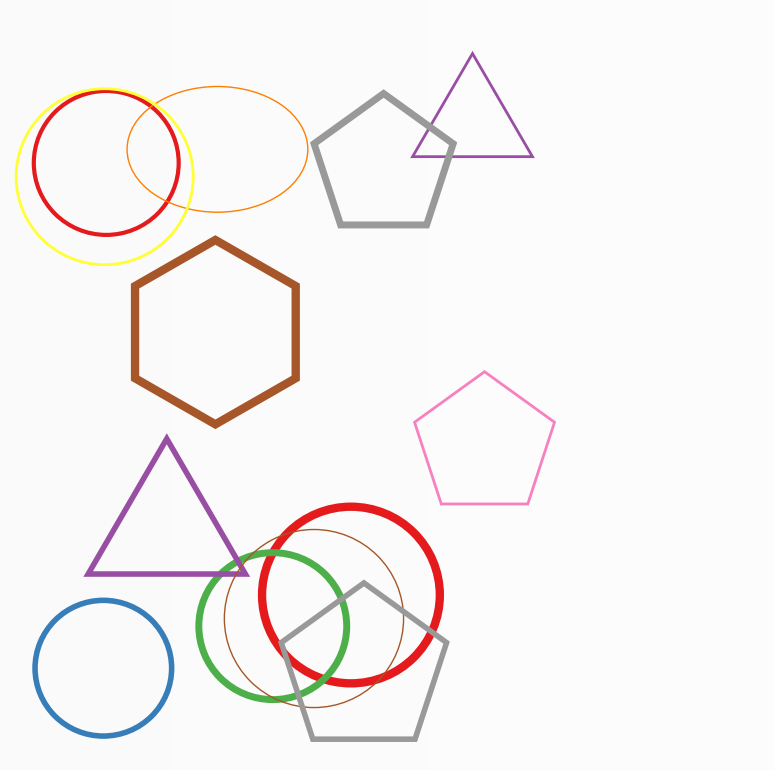[{"shape": "circle", "thickness": 1.5, "radius": 0.47, "center": [0.137, 0.788]}, {"shape": "circle", "thickness": 3, "radius": 0.57, "center": [0.453, 0.227]}, {"shape": "circle", "thickness": 2, "radius": 0.44, "center": [0.133, 0.132]}, {"shape": "circle", "thickness": 2.5, "radius": 0.48, "center": [0.352, 0.187]}, {"shape": "triangle", "thickness": 1, "radius": 0.45, "center": [0.61, 0.841]}, {"shape": "triangle", "thickness": 2, "radius": 0.59, "center": [0.215, 0.313]}, {"shape": "oval", "thickness": 0.5, "radius": 0.58, "center": [0.281, 0.806]}, {"shape": "circle", "thickness": 1, "radius": 0.57, "center": [0.135, 0.77]}, {"shape": "hexagon", "thickness": 3, "radius": 0.6, "center": [0.278, 0.569]}, {"shape": "circle", "thickness": 0.5, "radius": 0.58, "center": [0.405, 0.197]}, {"shape": "pentagon", "thickness": 1, "radius": 0.47, "center": [0.625, 0.422]}, {"shape": "pentagon", "thickness": 2, "radius": 0.56, "center": [0.47, 0.131]}, {"shape": "pentagon", "thickness": 2.5, "radius": 0.47, "center": [0.495, 0.784]}]